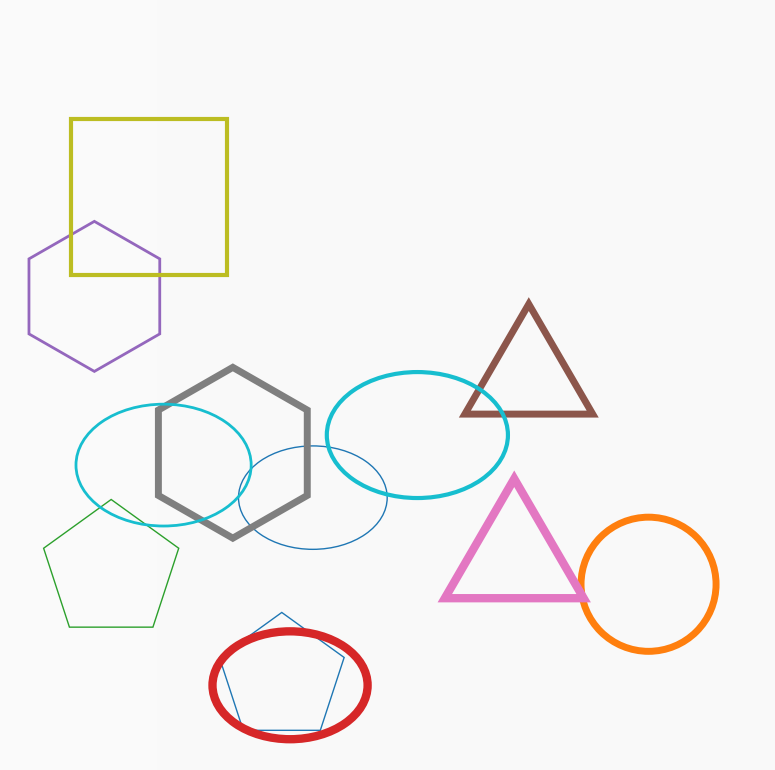[{"shape": "pentagon", "thickness": 0.5, "radius": 0.42, "center": [0.364, 0.12]}, {"shape": "oval", "thickness": 0.5, "radius": 0.48, "center": [0.404, 0.354]}, {"shape": "circle", "thickness": 2.5, "radius": 0.44, "center": [0.837, 0.241]}, {"shape": "pentagon", "thickness": 0.5, "radius": 0.46, "center": [0.143, 0.26]}, {"shape": "oval", "thickness": 3, "radius": 0.5, "center": [0.374, 0.11]}, {"shape": "hexagon", "thickness": 1, "radius": 0.49, "center": [0.122, 0.615]}, {"shape": "triangle", "thickness": 2.5, "radius": 0.48, "center": [0.682, 0.51]}, {"shape": "triangle", "thickness": 3, "radius": 0.52, "center": [0.664, 0.275]}, {"shape": "hexagon", "thickness": 2.5, "radius": 0.55, "center": [0.3, 0.412]}, {"shape": "square", "thickness": 1.5, "radius": 0.5, "center": [0.192, 0.744]}, {"shape": "oval", "thickness": 1.5, "radius": 0.58, "center": [0.539, 0.435]}, {"shape": "oval", "thickness": 1, "radius": 0.57, "center": [0.211, 0.396]}]